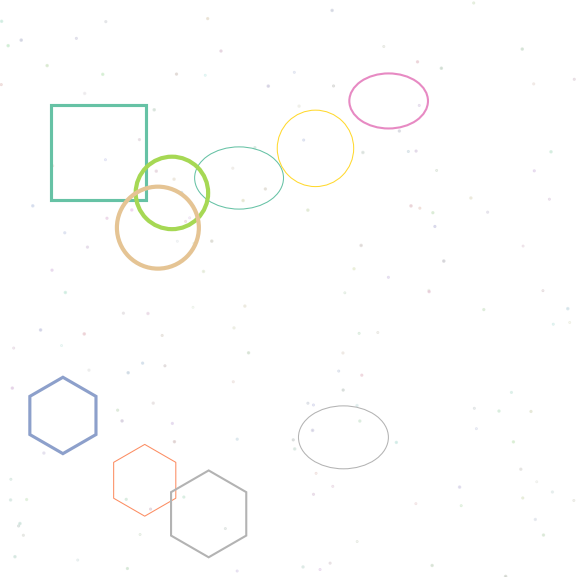[{"shape": "square", "thickness": 1.5, "radius": 0.41, "center": [0.171, 0.734]}, {"shape": "oval", "thickness": 0.5, "radius": 0.38, "center": [0.414, 0.691]}, {"shape": "hexagon", "thickness": 0.5, "radius": 0.31, "center": [0.251, 0.167]}, {"shape": "hexagon", "thickness": 1.5, "radius": 0.33, "center": [0.109, 0.28]}, {"shape": "oval", "thickness": 1, "radius": 0.34, "center": [0.673, 0.824]}, {"shape": "circle", "thickness": 2, "radius": 0.31, "center": [0.298, 0.665]}, {"shape": "circle", "thickness": 0.5, "radius": 0.33, "center": [0.546, 0.742]}, {"shape": "circle", "thickness": 2, "radius": 0.35, "center": [0.273, 0.605]}, {"shape": "oval", "thickness": 0.5, "radius": 0.39, "center": [0.595, 0.242]}, {"shape": "hexagon", "thickness": 1, "radius": 0.38, "center": [0.361, 0.109]}]